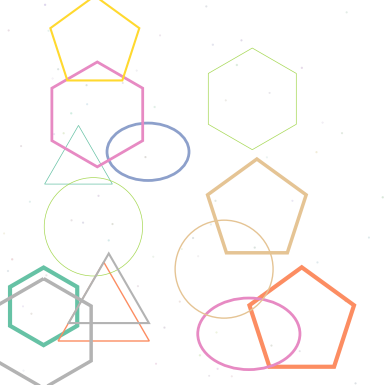[{"shape": "hexagon", "thickness": 3, "radius": 0.5, "center": [0.113, 0.204]}, {"shape": "triangle", "thickness": 0.5, "radius": 0.51, "center": [0.204, 0.573]}, {"shape": "pentagon", "thickness": 3, "radius": 0.71, "center": [0.784, 0.163]}, {"shape": "triangle", "thickness": 1, "radius": 0.68, "center": [0.269, 0.183]}, {"shape": "oval", "thickness": 2, "radius": 0.53, "center": [0.384, 0.606]}, {"shape": "oval", "thickness": 2, "radius": 0.66, "center": [0.646, 0.133]}, {"shape": "hexagon", "thickness": 2, "radius": 0.68, "center": [0.253, 0.703]}, {"shape": "hexagon", "thickness": 0.5, "radius": 0.66, "center": [0.655, 0.743]}, {"shape": "circle", "thickness": 0.5, "radius": 0.64, "center": [0.243, 0.411]}, {"shape": "pentagon", "thickness": 1.5, "radius": 0.61, "center": [0.246, 0.889]}, {"shape": "circle", "thickness": 1, "radius": 0.64, "center": [0.582, 0.301]}, {"shape": "pentagon", "thickness": 2.5, "radius": 0.67, "center": [0.667, 0.452]}, {"shape": "hexagon", "thickness": 2.5, "radius": 0.71, "center": [0.113, 0.134]}, {"shape": "triangle", "thickness": 1.5, "radius": 0.6, "center": [0.283, 0.221]}]